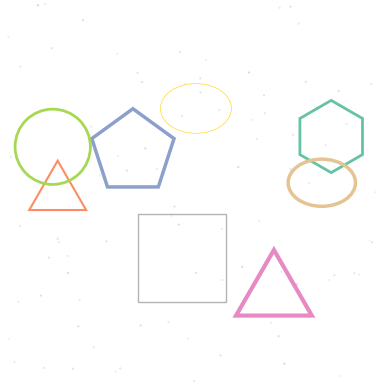[{"shape": "hexagon", "thickness": 2, "radius": 0.47, "center": [0.86, 0.645]}, {"shape": "triangle", "thickness": 1.5, "radius": 0.43, "center": [0.15, 0.497]}, {"shape": "pentagon", "thickness": 2.5, "radius": 0.56, "center": [0.345, 0.605]}, {"shape": "triangle", "thickness": 3, "radius": 0.57, "center": [0.711, 0.237]}, {"shape": "circle", "thickness": 2, "radius": 0.49, "center": [0.137, 0.619]}, {"shape": "oval", "thickness": 0.5, "radius": 0.46, "center": [0.509, 0.718]}, {"shape": "oval", "thickness": 2.5, "radius": 0.44, "center": [0.836, 0.525]}, {"shape": "square", "thickness": 1, "radius": 0.57, "center": [0.474, 0.329]}]